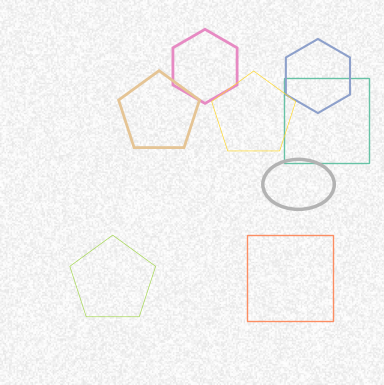[{"shape": "square", "thickness": 1, "radius": 0.55, "center": [0.849, 0.687]}, {"shape": "square", "thickness": 1, "radius": 0.56, "center": [0.754, 0.278]}, {"shape": "hexagon", "thickness": 1.5, "radius": 0.48, "center": [0.826, 0.803]}, {"shape": "hexagon", "thickness": 2, "radius": 0.48, "center": [0.533, 0.828]}, {"shape": "pentagon", "thickness": 0.5, "radius": 0.59, "center": [0.293, 0.272]}, {"shape": "pentagon", "thickness": 0.5, "radius": 0.57, "center": [0.659, 0.701]}, {"shape": "pentagon", "thickness": 2, "radius": 0.55, "center": [0.413, 0.706]}, {"shape": "oval", "thickness": 2.5, "radius": 0.46, "center": [0.775, 0.521]}]